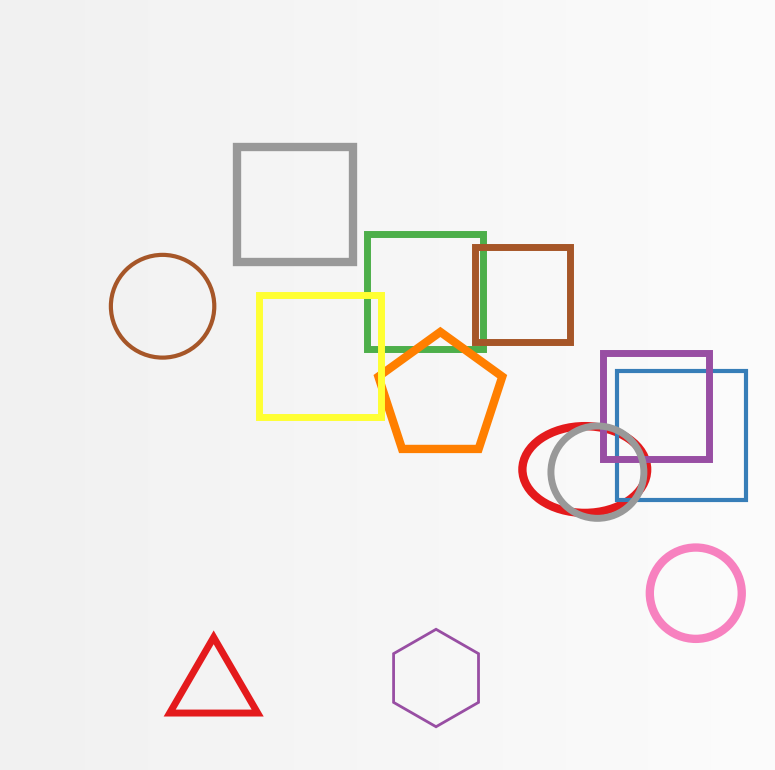[{"shape": "triangle", "thickness": 2.5, "radius": 0.33, "center": [0.276, 0.107]}, {"shape": "oval", "thickness": 3, "radius": 0.4, "center": [0.755, 0.39]}, {"shape": "square", "thickness": 1.5, "radius": 0.42, "center": [0.879, 0.434]}, {"shape": "square", "thickness": 2.5, "radius": 0.37, "center": [0.548, 0.622]}, {"shape": "square", "thickness": 2.5, "radius": 0.34, "center": [0.846, 0.473]}, {"shape": "hexagon", "thickness": 1, "radius": 0.32, "center": [0.563, 0.119]}, {"shape": "pentagon", "thickness": 3, "radius": 0.42, "center": [0.568, 0.485]}, {"shape": "square", "thickness": 2.5, "radius": 0.39, "center": [0.413, 0.538]}, {"shape": "square", "thickness": 2.5, "radius": 0.31, "center": [0.674, 0.618]}, {"shape": "circle", "thickness": 1.5, "radius": 0.33, "center": [0.21, 0.602]}, {"shape": "circle", "thickness": 3, "radius": 0.3, "center": [0.898, 0.23]}, {"shape": "square", "thickness": 3, "radius": 0.38, "center": [0.38, 0.735]}, {"shape": "circle", "thickness": 2.5, "radius": 0.3, "center": [0.771, 0.387]}]